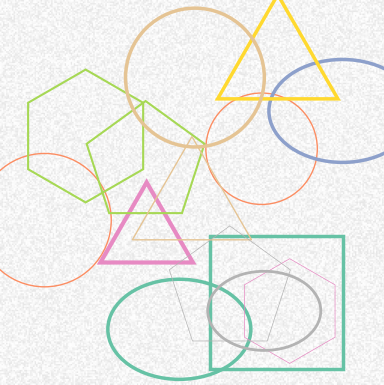[{"shape": "square", "thickness": 2.5, "radius": 0.87, "center": [0.718, 0.214]}, {"shape": "oval", "thickness": 2.5, "radius": 0.93, "center": [0.466, 0.145]}, {"shape": "circle", "thickness": 1, "radius": 0.72, "center": [0.679, 0.614]}, {"shape": "circle", "thickness": 1, "radius": 0.87, "center": [0.116, 0.428]}, {"shape": "oval", "thickness": 2.5, "radius": 0.95, "center": [0.889, 0.712]}, {"shape": "hexagon", "thickness": 0.5, "radius": 0.68, "center": [0.753, 0.192]}, {"shape": "triangle", "thickness": 3, "radius": 0.69, "center": [0.381, 0.388]}, {"shape": "pentagon", "thickness": 1.5, "radius": 0.8, "center": [0.378, 0.577]}, {"shape": "hexagon", "thickness": 1.5, "radius": 0.86, "center": [0.222, 0.647]}, {"shape": "triangle", "thickness": 2.5, "radius": 0.9, "center": [0.721, 0.833]}, {"shape": "triangle", "thickness": 1, "radius": 0.89, "center": [0.499, 0.467]}, {"shape": "circle", "thickness": 2.5, "radius": 0.9, "center": [0.506, 0.799]}, {"shape": "pentagon", "thickness": 0.5, "radius": 0.83, "center": [0.597, 0.248]}, {"shape": "oval", "thickness": 2, "radius": 0.73, "center": [0.686, 0.193]}]